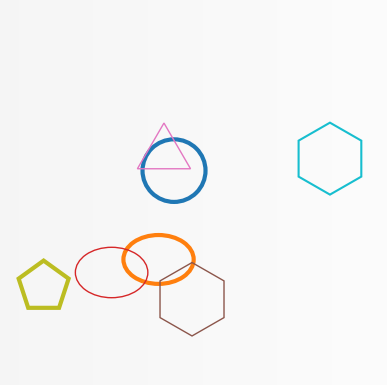[{"shape": "circle", "thickness": 3, "radius": 0.41, "center": [0.449, 0.557]}, {"shape": "oval", "thickness": 3, "radius": 0.45, "center": [0.409, 0.326]}, {"shape": "oval", "thickness": 1, "radius": 0.47, "center": [0.288, 0.292]}, {"shape": "hexagon", "thickness": 1, "radius": 0.48, "center": [0.496, 0.223]}, {"shape": "triangle", "thickness": 1, "radius": 0.4, "center": [0.423, 0.601]}, {"shape": "pentagon", "thickness": 3, "radius": 0.34, "center": [0.113, 0.255]}, {"shape": "hexagon", "thickness": 1.5, "radius": 0.47, "center": [0.851, 0.588]}]